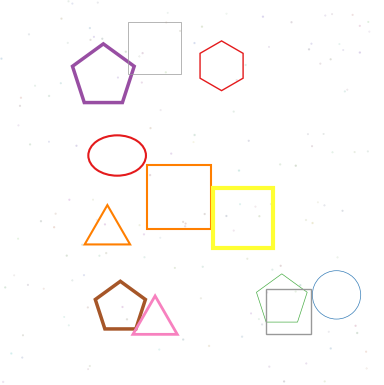[{"shape": "hexagon", "thickness": 1, "radius": 0.32, "center": [0.576, 0.829]}, {"shape": "oval", "thickness": 1.5, "radius": 0.37, "center": [0.304, 0.596]}, {"shape": "circle", "thickness": 0.5, "radius": 0.31, "center": [0.874, 0.234]}, {"shape": "pentagon", "thickness": 0.5, "radius": 0.35, "center": [0.732, 0.219]}, {"shape": "pentagon", "thickness": 2.5, "radius": 0.42, "center": [0.268, 0.802]}, {"shape": "square", "thickness": 1.5, "radius": 0.42, "center": [0.464, 0.488]}, {"shape": "triangle", "thickness": 1.5, "radius": 0.34, "center": [0.279, 0.399]}, {"shape": "square", "thickness": 3, "radius": 0.39, "center": [0.631, 0.434]}, {"shape": "pentagon", "thickness": 2.5, "radius": 0.34, "center": [0.313, 0.201]}, {"shape": "triangle", "thickness": 2, "radius": 0.33, "center": [0.403, 0.165]}, {"shape": "square", "thickness": 0.5, "radius": 0.34, "center": [0.402, 0.875]}, {"shape": "square", "thickness": 1, "radius": 0.29, "center": [0.749, 0.191]}]